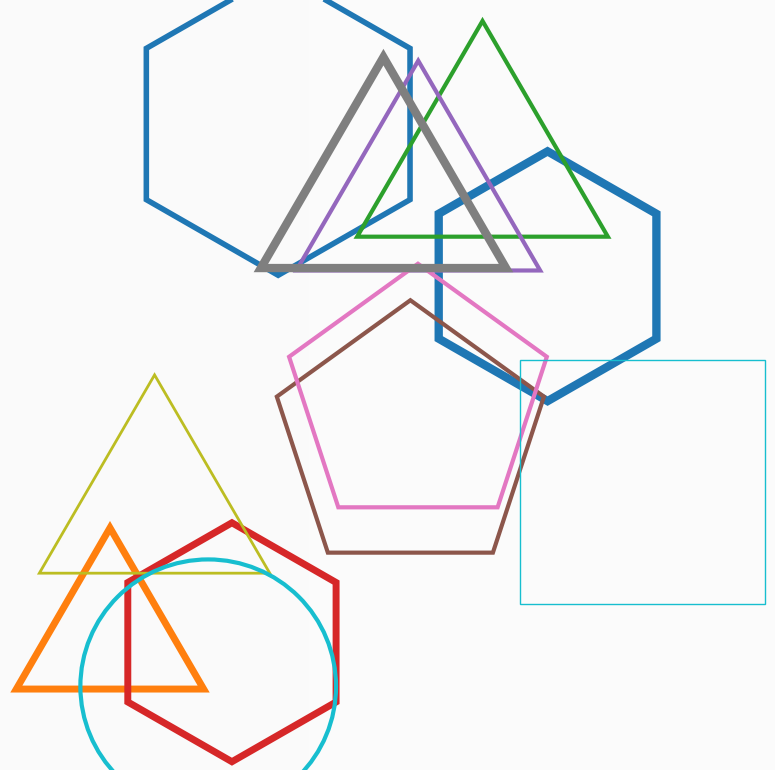[{"shape": "hexagon", "thickness": 2, "radius": 0.98, "center": [0.359, 0.839]}, {"shape": "hexagon", "thickness": 3, "radius": 0.81, "center": [0.707, 0.641]}, {"shape": "triangle", "thickness": 2.5, "radius": 0.7, "center": [0.142, 0.175]}, {"shape": "triangle", "thickness": 1.5, "radius": 0.93, "center": [0.623, 0.786]}, {"shape": "hexagon", "thickness": 2.5, "radius": 0.78, "center": [0.299, 0.166]}, {"shape": "triangle", "thickness": 1.5, "radius": 0.91, "center": [0.54, 0.74]}, {"shape": "pentagon", "thickness": 1.5, "radius": 0.91, "center": [0.53, 0.429]}, {"shape": "pentagon", "thickness": 1.5, "radius": 0.87, "center": [0.539, 0.483]}, {"shape": "triangle", "thickness": 3, "radius": 0.91, "center": [0.495, 0.743]}, {"shape": "triangle", "thickness": 1, "radius": 0.86, "center": [0.199, 0.341]}, {"shape": "circle", "thickness": 1.5, "radius": 0.82, "center": [0.269, 0.109]}, {"shape": "square", "thickness": 0.5, "radius": 0.79, "center": [0.829, 0.374]}]